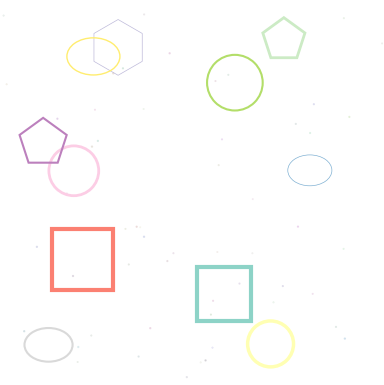[{"shape": "square", "thickness": 3, "radius": 0.35, "center": [0.581, 0.235]}, {"shape": "circle", "thickness": 2.5, "radius": 0.3, "center": [0.703, 0.107]}, {"shape": "hexagon", "thickness": 0.5, "radius": 0.36, "center": [0.307, 0.877]}, {"shape": "square", "thickness": 3, "radius": 0.4, "center": [0.213, 0.326]}, {"shape": "oval", "thickness": 0.5, "radius": 0.29, "center": [0.805, 0.558]}, {"shape": "circle", "thickness": 1.5, "radius": 0.36, "center": [0.61, 0.785]}, {"shape": "circle", "thickness": 2, "radius": 0.32, "center": [0.192, 0.556]}, {"shape": "oval", "thickness": 1.5, "radius": 0.31, "center": [0.126, 0.104]}, {"shape": "pentagon", "thickness": 1.5, "radius": 0.32, "center": [0.112, 0.63]}, {"shape": "pentagon", "thickness": 2, "radius": 0.29, "center": [0.737, 0.897]}, {"shape": "oval", "thickness": 1, "radius": 0.34, "center": [0.243, 0.853]}]